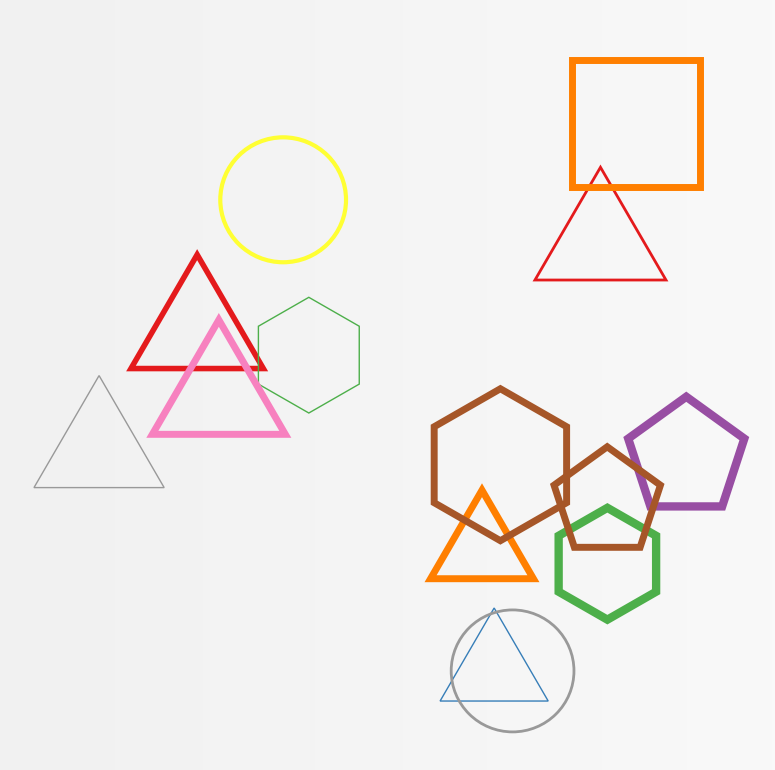[{"shape": "triangle", "thickness": 2, "radius": 0.49, "center": [0.254, 0.571]}, {"shape": "triangle", "thickness": 1, "radius": 0.49, "center": [0.775, 0.685]}, {"shape": "triangle", "thickness": 0.5, "radius": 0.4, "center": [0.638, 0.13]}, {"shape": "hexagon", "thickness": 0.5, "radius": 0.38, "center": [0.398, 0.539]}, {"shape": "hexagon", "thickness": 3, "radius": 0.36, "center": [0.784, 0.268]}, {"shape": "pentagon", "thickness": 3, "radius": 0.39, "center": [0.886, 0.406]}, {"shape": "triangle", "thickness": 2.5, "radius": 0.38, "center": [0.622, 0.287]}, {"shape": "square", "thickness": 2.5, "radius": 0.41, "center": [0.821, 0.839]}, {"shape": "circle", "thickness": 1.5, "radius": 0.41, "center": [0.365, 0.741]}, {"shape": "pentagon", "thickness": 2.5, "radius": 0.36, "center": [0.784, 0.348]}, {"shape": "hexagon", "thickness": 2.5, "radius": 0.49, "center": [0.646, 0.396]}, {"shape": "triangle", "thickness": 2.5, "radius": 0.5, "center": [0.282, 0.485]}, {"shape": "circle", "thickness": 1, "radius": 0.4, "center": [0.661, 0.129]}, {"shape": "triangle", "thickness": 0.5, "radius": 0.48, "center": [0.128, 0.415]}]